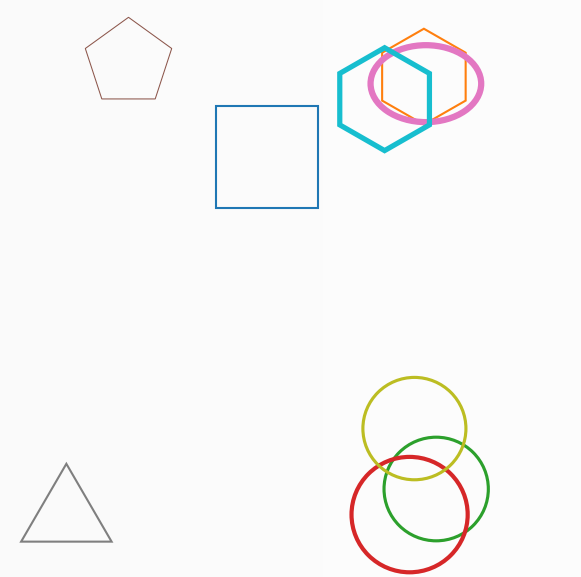[{"shape": "square", "thickness": 1, "radius": 0.44, "center": [0.46, 0.727]}, {"shape": "hexagon", "thickness": 1, "radius": 0.41, "center": [0.729, 0.866]}, {"shape": "circle", "thickness": 1.5, "radius": 0.45, "center": [0.75, 0.152]}, {"shape": "circle", "thickness": 2, "radius": 0.5, "center": [0.705, 0.108]}, {"shape": "pentagon", "thickness": 0.5, "radius": 0.39, "center": [0.221, 0.891]}, {"shape": "oval", "thickness": 3, "radius": 0.48, "center": [0.733, 0.854]}, {"shape": "triangle", "thickness": 1, "radius": 0.45, "center": [0.114, 0.106]}, {"shape": "circle", "thickness": 1.5, "radius": 0.44, "center": [0.713, 0.257]}, {"shape": "hexagon", "thickness": 2.5, "radius": 0.45, "center": [0.662, 0.827]}]